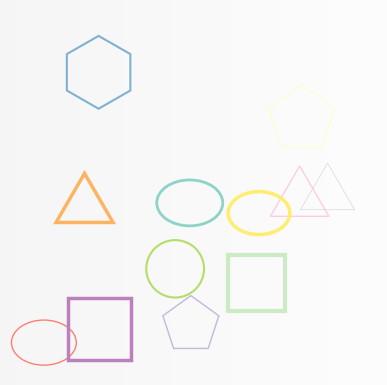[{"shape": "oval", "thickness": 2, "radius": 0.43, "center": [0.49, 0.473]}, {"shape": "pentagon", "thickness": 0.5, "radius": 0.45, "center": [0.779, 0.691]}, {"shape": "pentagon", "thickness": 1, "radius": 0.38, "center": [0.493, 0.156]}, {"shape": "oval", "thickness": 1, "radius": 0.42, "center": [0.113, 0.11]}, {"shape": "hexagon", "thickness": 1.5, "radius": 0.47, "center": [0.254, 0.812]}, {"shape": "triangle", "thickness": 2.5, "radius": 0.42, "center": [0.218, 0.465]}, {"shape": "circle", "thickness": 1.5, "radius": 0.37, "center": [0.452, 0.302]}, {"shape": "triangle", "thickness": 1, "radius": 0.44, "center": [0.773, 0.482]}, {"shape": "triangle", "thickness": 0.5, "radius": 0.4, "center": [0.845, 0.496]}, {"shape": "square", "thickness": 2.5, "radius": 0.41, "center": [0.256, 0.145]}, {"shape": "square", "thickness": 3, "radius": 0.36, "center": [0.661, 0.266]}, {"shape": "oval", "thickness": 2.5, "radius": 0.4, "center": [0.668, 0.447]}]